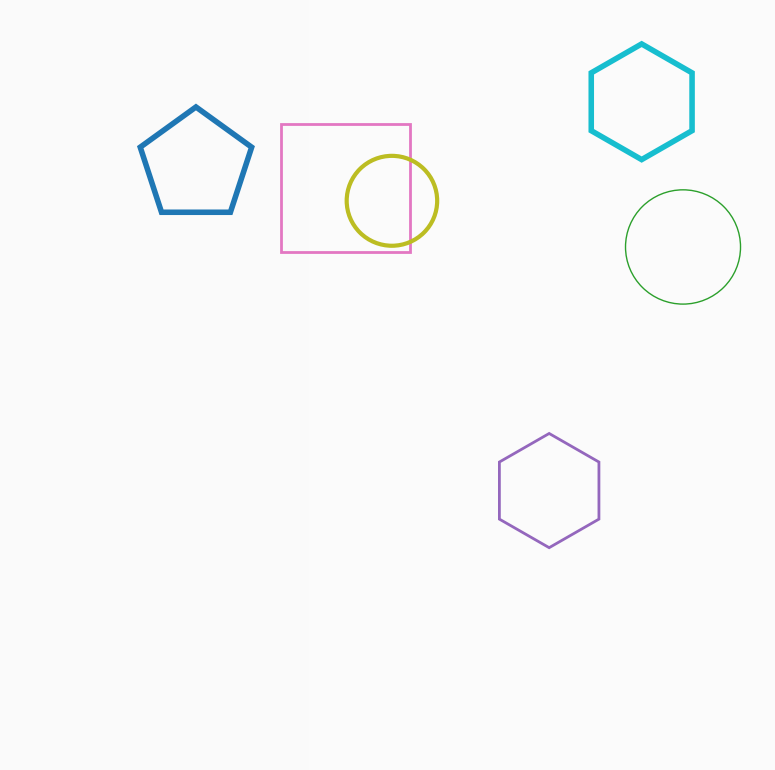[{"shape": "pentagon", "thickness": 2, "radius": 0.38, "center": [0.253, 0.785]}, {"shape": "circle", "thickness": 0.5, "radius": 0.37, "center": [0.881, 0.679]}, {"shape": "hexagon", "thickness": 1, "radius": 0.37, "center": [0.709, 0.363]}, {"shape": "square", "thickness": 1, "radius": 0.42, "center": [0.446, 0.756]}, {"shape": "circle", "thickness": 1.5, "radius": 0.29, "center": [0.506, 0.739]}, {"shape": "hexagon", "thickness": 2, "radius": 0.38, "center": [0.828, 0.868]}]